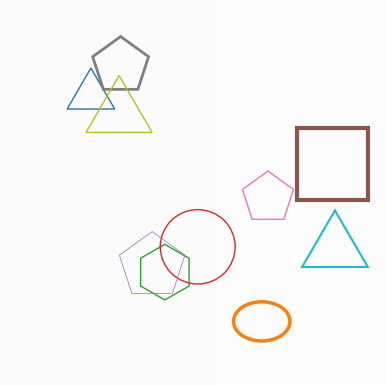[{"shape": "triangle", "thickness": 1, "radius": 0.35, "center": [0.235, 0.752]}, {"shape": "oval", "thickness": 2.5, "radius": 0.36, "center": [0.675, 0.165]}, {"shape": "hexagon", "thickness": 1, "radius": 0.36, "center": [0.425, 0.293]}, {"shape": "circle", "thickness": 1, "radius": 0.48, "center": [0.51, 0.359]}, {"shape": "pentagon", "thickness": 0.5, "radius": 0.44, "center": [0.393, 0.31]}, {"shape": "square", "thickness": 3, "radius": 0.46, "center": [0.858, 0.574]}, {"shape": "pentagon", "thickness": 1, "radius": 0.35, "center": [0.691, 0.486]}, {"shape": "pentagon", "thickness": 2, "radius": 0.38, "center": [0.311, 0.829]}, {"shape": "triangle", "thickness": 1, "radius": 0.49, "center": [0.307, 0.705]}, {"shape": "triangle", "thickness": 1.5, "radius": 0.49, "center": [0.864, 0.355]}]